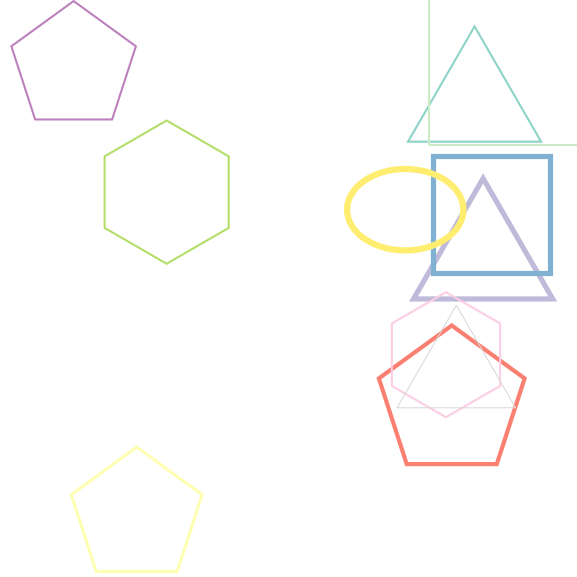[{"shape": "triangle", "thickness": 1, "radius": 0.67, "center": [0.822, 0.82]}, {"shape": "pentagon", "thickness": 1.5, "radius": 0.6, "center": [0.237, 0.106]}, {"shape": "triangle", "thickness": 2.5, "radius": 0.7, "center": [0.837, 0.551]}, {"shape": "pentagon", "thickness": 2, "radius": 0.66, "center": [0.782, 0.303]}, {"shape": "square", "thickness": 2.5, "radius": 0.51, "center": [0.852, 0.628]}, {"shape": "hexagon", "thickness": 1, "radius": 0.62, "center": [0.289, 0.666]}, {"shape": "hexagon", "thickness": 1, "radius": 0.54, "center": [0.772, 0.385]}, {"shape": "triangle", "thickness": 0.5, "radius": 0.59, "center": [0.79, 0.352]}, {"shape": "pentagon", "thickness": 1, "radius": 0.57, "center": [0.128, 0.884]}, {"shape": "square", "thickness": 1, "radius": 0.7, "center": [0.882, 0.886]}, {"shape": "oval", "thickness": 3, "radius": 0.5, "center": [0.702, 0.636]}]